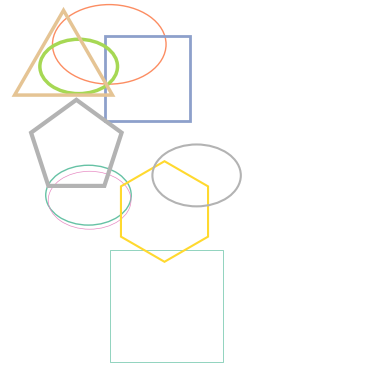[{"shape": "oval", "thickness": 1, "radius": 0.56, "center": [0.23, 0.493]}, {"shape": "square", "thickness": 0.5, "radius": 0.73, "center": [0.432, 0.205]}, {"shape": "oval", "thickness": 1, "radius": 0.74, "center": [0.284, 0.885]}, {"shape": "square", "thickness": 2, "radius": 0.56, "center": [0.383, 0.796]}, {"shape": "oval", "thickness": 0.5, "radius": 0.54, "center": [0.233, 0.48]}, {"shape": "oval", "thickness": 2.5, "radius": 0.5, "center": [0.204, 0.827]}, {"shape": "hexagon", "thickness": 1.5, "radius": 0.65, "center": [0.427, 0.451]}, {"shape": "triangle", "thickness": 2.5, "radius": 0.73, "center": [0.165, 0.826]}, {"shape": "oval", "thickness": 1.5, "radius": 0.57, "center": [0.511, 0.544]}, {"shape": "pentagon", "thickness": 3, "radius": 0.62, "center": [0.198, 0.617]}]